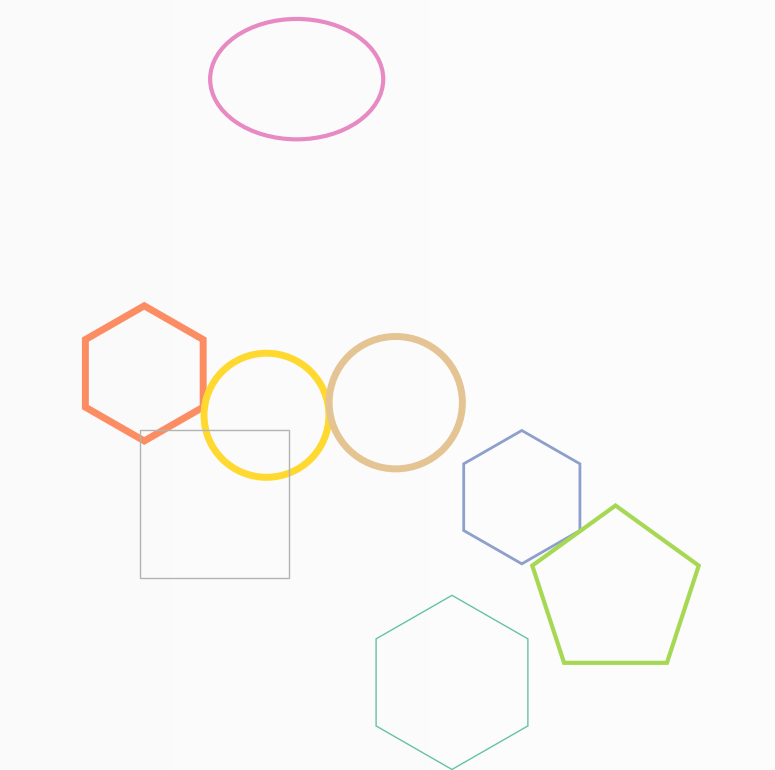[{"shape": "hexagon", "thickness": 0.5, "radius": 0.57, "center": [0.583, 0.114]}, {"shape": "hexagon", "thickness": 2.5, "radius": 0.44, "center": [0.186, 0.515]}, {"shape": "hexagon", "thickness": 1, "radius": 0.43, "center": [0.673, 0.354]}, {"shape": "oval", "thickness": 1.5, "radius": 0.56, "center": [0.383, 0.897]}, {"shape": "pentagon", "thickness": 1.5, "radius": 0.56, "center": [0.794, 0.231]}, {"shape": "circle", "thickness": 2.5, "radius": 0.4, "center": [0.344, 0.461]}, {"shape": "circle", "thickness": 2.5, "radius": 0.43, "center": [0.511, 0.477]}, {"shape": "square", "thickness": 0.5, "radius": 0.48, "center": [0.277, 0.345]}]